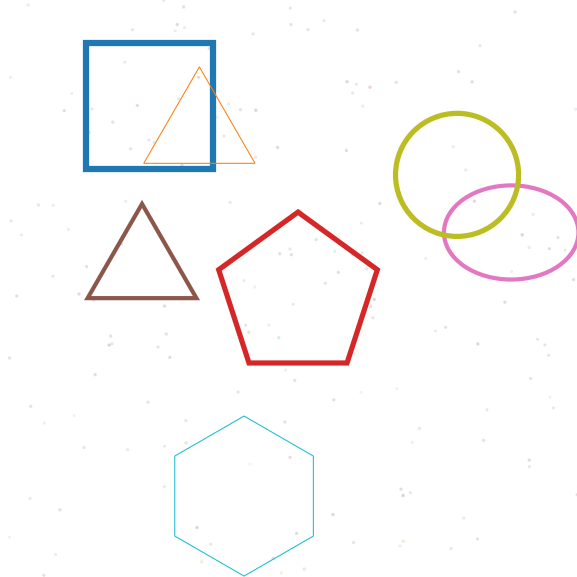[{"shape": "square", "thickness": 3, "radius": 0.55, "center": [0.259, 0.816]}, {"shape": "triangle", "thickness": 0.5, "radius": 0.56, "center": [0.345, 0.772]}, {"shape": "pentagon", "thickness": 2.5, "radius": 0.72, "center": [0.516, 0.487]}, {"shape": "triangle", "thickness": 2, "radius": 0.54, "center": [0.246, 0.537]}, {"shape": "oval", "thickness": 2, "radius": 0.58, "center": [0.885, 0.597]}, {"shape": "circle", "thickness": 2.5, "radius": 0.53, "center": [0.791, 0.696]}, {"shape": "hexagon", "thickness": 0.5, "radius": 0.69, "center": [0.423, 0.14]}]